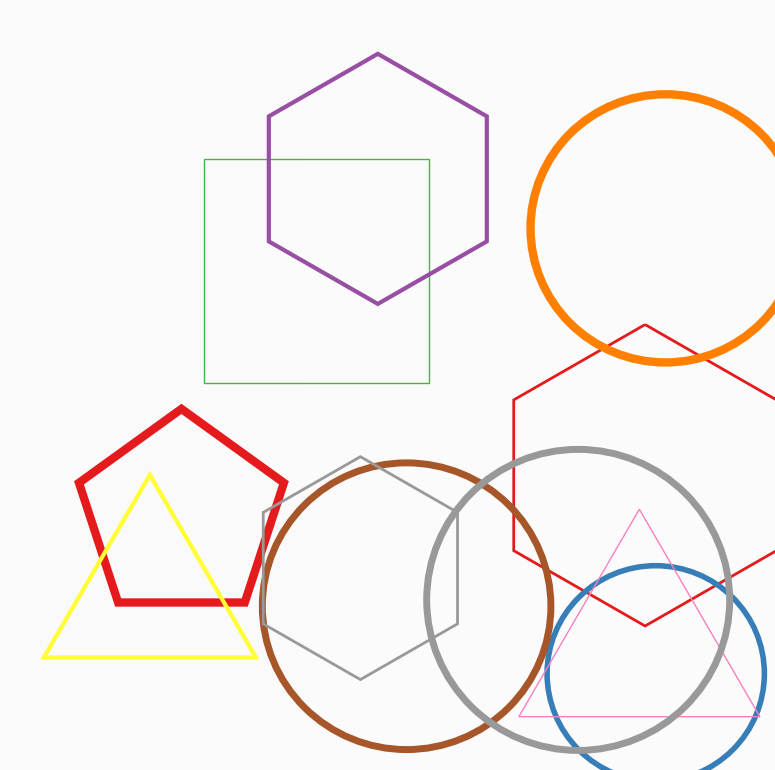[{"shape": "hexagon", "thickness": 1, "radius": 0.98, "center": [0.832, 0.383]}, {"shape": "pentagon", "thickness": 3, "radius": 0.7, "center": [0.234, 0.33]}, {"shape": "circle", "thickness": 2, "radius": 0.7, "center": [0.846, 0.125]}, {"shape": "square", "thickness": 0.5, "radius": 0.73, "center": [0.408, 0.648]}, {"shape": "hexagon", "thickness": 1.5, "radius": 0.81, "center": [0.488, 0.768]}, {"shape": "circle", "thickness": 3, "radius": 0.87, "center": [0.859, 0.703]}, {"shape": "triangle", "thickness": 1.5, "radius": 0.79, "center": [0.193, 0.225]}, {"shape": "circle", "thickness": 2.5, "radius": 0.93, "center": [0.525, 0.213]}, {"shape": "triangle", "thickness": 0.5, "radius": 0.9, "center": [0.825, 0.159]}, {"shape": "hexagon", "thickness": 1, "radius": 0.72, "center": [0.465, 0.262]}, {"shape": "circle", "thickness": 2.5, "radius": 0.98, "center": [0.746, 0.221]}]